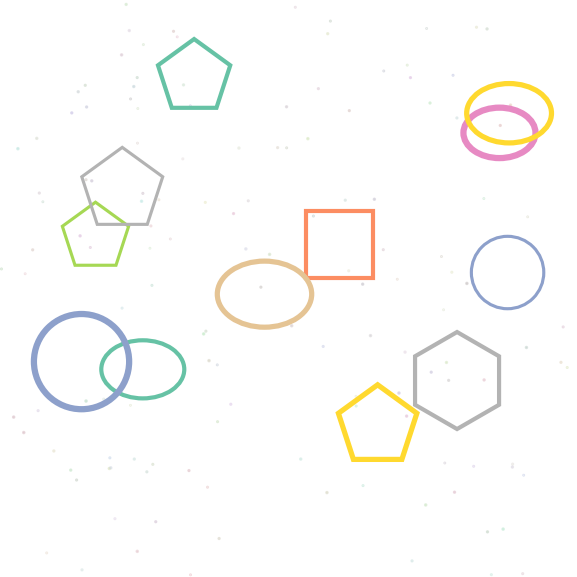[{"shape": "pentagon", "thickness": 2, "radius": 0.33, "center": [0.336, 0.866]}, {"shape": "oval", "thickness": 2, "radius": 0.36, "center": [0.247, 0.36]}, {"shape": "square", "thickness": 2, "radius": 0.29, "center": [0.588, 0.576]}, {"shape": "circle", "thickness": 3, "radius": 0.41, "center": [0.141, 0.373]}, {"shape": "circle", "thickness": 1.5, "radius": 0.31, "center": [0.879, 0.527]}, {"shape": "oval", "thickness": 3, "radius": 0.31, "center": [0.865, 0.769]}, {"shape": "pentagon", "thickness": 1.5, "radius": 0.3, "center": [0.165, 0.589]}, {"shape": "pentagon", "thickness": 2.5, "radius": 0.36, "center": [0.654, 0.261]}, {"shape": "oval", "thickness": 2.5, "radius": 0.37, "center": [0.882, 0.803]}, {"shape": "oval", "thickness": 2.5, "radius": 0.41, "center": [0.458, 0.49]}, {"shape": "pentagon", "thickness": 1.5, "radius": 0.37, "center": [0.212, 0.67]}, {"shape": "hexagon", "thickness": 2, "radius": 0.42, "center": [0.791, 0.34]}]